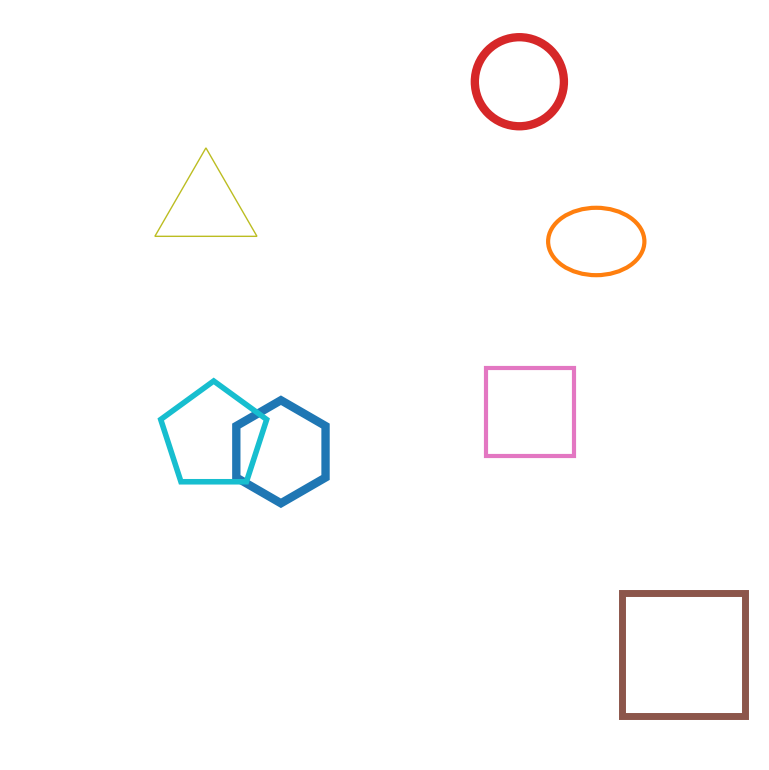[{"shape": "hexagon", "thickness": 3, "radius": 0.33, "center": [0.365, 0.413]}, {"shape": "oval", "thickness": 1.5, "radius": 0.31, "center": [0.774, 0.686]}, {"shape": "circle", "thickness": 3, "radius": 0.29, "center": [0.675, 0.894]}, {"shape": "square", "thickness": 2.5, "radius": 0.4, "center": [0.888, 0.15]}, {"shape": "square", "thickness": 1.5, "radius": 0.29, "center": [0.688, 0.465]}, {"shape": "triangle", "thickness": 0.5, "radius": 0.38, "center": [0.267, 0.731]}, {"shape": "pentagon", "thickness": 2, "radius": 0.36, "center": [0.278, 0.433]}]